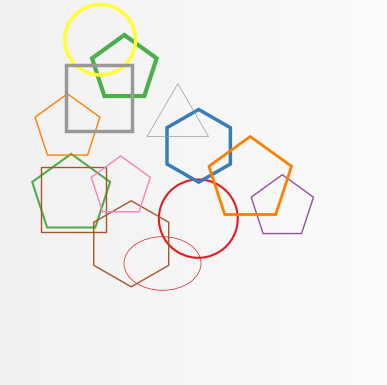[{"shape": "oval", "thickness": 0.5, "radius": 0.5, "center": [0.419, 0.316]}, {"shape": "circle", "thickness": 1.5, "radius": 0.51, "center": [0.512, 0.432]}, {"shape": "hexagon", "thickness": 2.5, "radius": 0.47, "center": [0.513, 0.621]}, {"shape": "pentagon", "thickness": 3, "radius": 0.44, "center": [0.321, 0.821]}, {"shape": "pentagon", "thickness": 1.5, "radius": 0.53, "center": [0.184, 0.495]}, {"shape": "pentagon", "thickness": 1, "radius": 0.42, "center": [0.729, 0.462]}, {"shape": "pentagon", "thickness": 1, "radius": 0.44, "center": [0.174, 0.668]}, {"shape": "pentagon", "thickness": 2, "radius": 0.56, "center": [0.646, 0.533]}, {"shape": "circle", "thickness": 2.5, "radius": 0.46, "center": [0.259, 0.897]}, {"shape": "hexagon", "thickness": 1, "radius": 0.56, "center": [0.339, 0.367]}, {"shape": "square", "thickness": 1, "radius": 0.42, "center": [0.19, 0.482]}, {"shape": "pentagon", "thickness": 1, "radius": 0.4, "center": [0.312, 0.515]}, {"shape": "triangle", "thickness": 0.5, "radius": 0.46, "center": [0.459, 0.691]}, {"shape": "square", "thickness": 2.5, "radius": 0.42, "center": [0.255, 0.745]}]